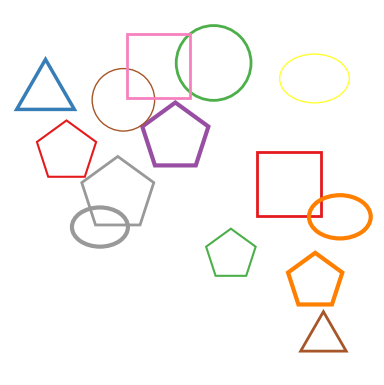[{"shape": "square", "thickness": 2, "radius": 0.41, "center": [0.75, 0.522]}, {"shape": "pentagon", "thickness": 1.5, "radius": 0.4, "center": [0.173, 0.606]}, {"shape": "triangle", "thickness": 2.5, "radius": 0.43, "center": [0.118, 0.759]}, {"shape": "circle", "thickness": 2, "radius": 0.49, "center": [0.555, 0.836]}, {"shape": "pentagon", "thickness": 1.5, "radius": 0.34, "center": [0.6, 0.338]}, {"shape": "pentagon", "thickness": 3, "radius": 0.45, "center": [0.455, 0.643]}, {"shape": "oval", "thickness": 3, "radius": 0.4, "center": [0.883, 0.437]}, {"shape": "pentagon", "thickness": 3, "radius": 0.37, "center": [0.819, 0.269]}, {"shape": "oval", "thickness": 1, "radius": 0.45, "center": [0.817, 0.796]}, {"shape": "triangle", "thickness": 2, "radius": 0.34, "center": [0.84, 0.122]}, {"shape": "circle", "thickness": 1, "radius": 0.41, "center": [0.32, 0.741]}, {"shape": "square", "thickness": 2, "radius": 0.41, "center": [0.411, 0.829]}, {"shape": "oval", "thickness": 3, "radius": 0.36, "center": [0.26, 0.41]}, {"shape": "pentagon", "thickness": 2, "radius": 0.49, "center": [0.306, 0.495]}]